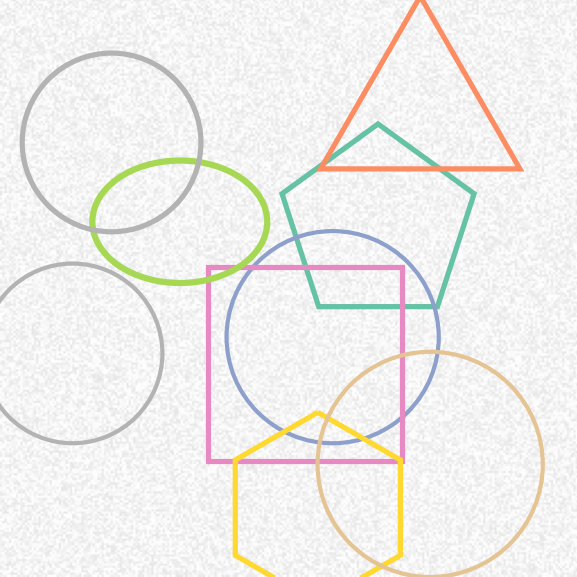[{"shape": "pentagon", "thickness": 2.5, "radius": 0.87, "center": [0.655, 0.61]}, {"shape": "triangle", "thickness": 2.5, "radius": 1.0, "center": [0.728, 0.806]}, {"shape": "circle", "thickness": 2, "radius": 0.92, "center": [0.576, 0.415]}, {"shape": "square", "thickness": 2.5, "radius": 0.84, "center": [0.528, 0.369]}, {"shape": "oval", "thickness": 3, "radius": 0.76, "center": [0.311, 0.615]}, {"shape": "hexagon", "thickness": 2.5, "radius": 0.83, "center": [0.55, 0.12]}, {"shape": "circle", "thickness": 2, "radius": 0.97, "center": [0.745, 0.195]}, {"shape": "circle", "thickness": 2, "radius": 0.78, "center": [0.126, 0.387]}, {"shape": "circle", "thickness": 2.5, "radius": 0.77, "center": [0.193, 0.752]}]